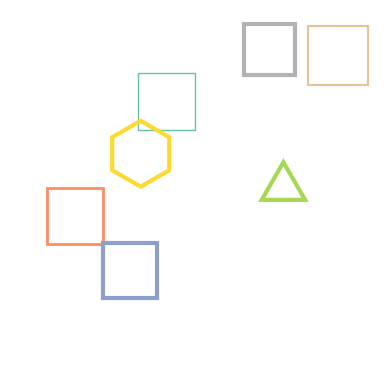[{"shape": "square", "thickness": 1, "radius": 0.37, "center": [0.433, 0.736]}, {"shape": "square", "thickness": 2, "radius": 0.36, "center": [0.196, 0.438]}, {"shape": "square", "thickness": 3, "radius": 0.36, "center": [0.338, 0.298]}, {"shape": "triangle", "thickness": 3, "radius": 0.33, "center": [0.736, 0.513]}, {"shape": "hexagon", "thickness": 3, "radius": 0.43, "center": [0.365, 0.601]}, {"shape": "square", "thickness": 1.5, "radius": 0.38, "center": [0.878, 0.857]}, {"shape": "square", "thickness": 3, "radius": 0.33, "center": [0.701, 0.872]}]